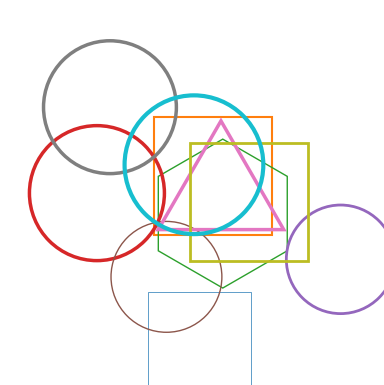[{"shape": "square", "thickness": 0.5, "radius": 0.67, "center": [0.519, 0.106]}, {"shape": "square", "thickness": 1.5, "radius": 0.76, "center": [0.553, 0.542]}, {"shape": "hexagon", "thickness": 1, "radius": 0.97, "center": [0.579, 0.445]}, {"shape": "circle", "thickness": 2.5, "radius": 0.88, "center": [0.252, 0.498]}, {"shape": "circle", "thickness": 2, "radius": 0.71, "center": [0.885, 0.326]}, {"shape": "circle", "thickness": 1, "radius": 0.72, "center": [0.432, 0.281]}, {"shape": "triangle", "thickness": 2.5, "radius": 0.94, "center": [0.574, 0.498]}, {"shape": "circle", "thickness": 2.5, "radius": 0.86, "center": [0.286, 0.722]}, {"shape": "square", "thickness": 2, "radius": 0.76, "center": [0.646, 0.476]}, {"shape": "circle", "thickness": 3, "radius": 0.9, "center": [0.504, 0.572]}]